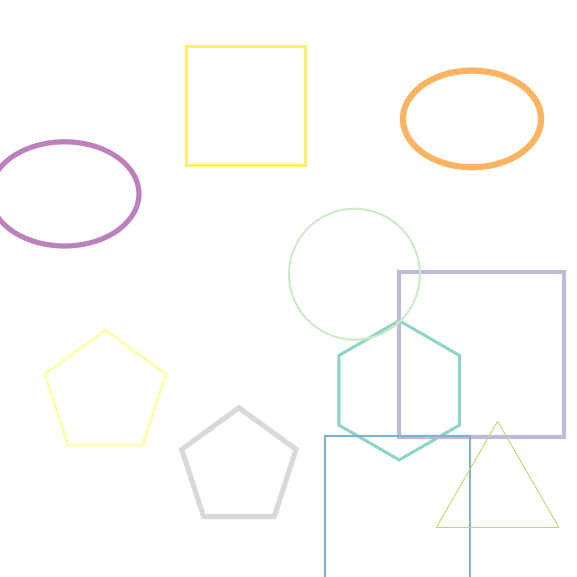[{"shape": "hexagon", "thickness": 1.5, "radius": 0.6, "center": [0.691, 0.323]}, {"shape": "pentagon", "thickness": 1.5, "radius": 0.55, "center": [0.182, 0.317]}, {"shape": "square", "thickness": 2, "radius": 0.71, "center": [0.834, 0.386]}, {"shape": "square", "thickness": 1, "radius": 0.63, "center": [0.689, 0.118]}, {"shape": "oval", "thickness": 3, "radius": 0.6, "center": [0.817, 0.793]}, {"shape": "triangle", "thickness": 0.5, "radius": 0.61, "center": [0.862, 0.147]}, {"shape": "pentagon", "thickness": 2.5, "radius": 0.52, "center": [0.414, 0.189]}, {"shape": "oval", "thickness": 2.5, "radius": 0.64, "center": [0.112, 0.663]}, {"shape": "circle", "thickness": 1, "radius": 0.57, "center": [0.614, 0.524]}, {"shape": "square", "thickness": 1.5, "radius": 0.52, "center": [0.424, 0.816]}]